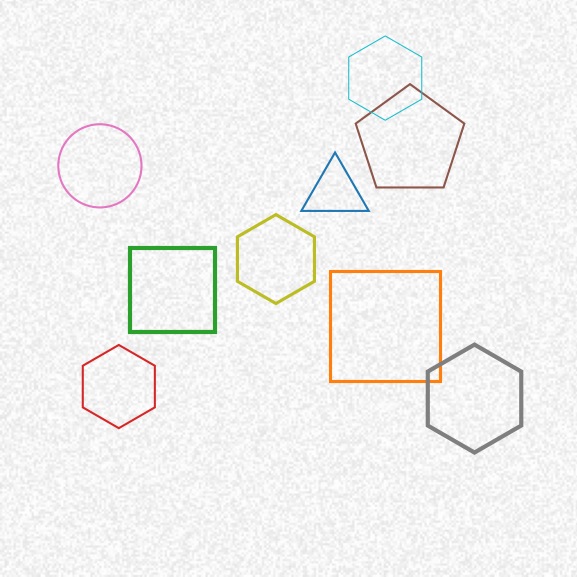[{"shape": "triangle", "thickness": 1, "radius": 0.34, "center": [0.58, 0.668]}, {"shape": "square", "thickness": 1.5, "radius": 0.48, "center": [0.667, 0.435]}, {"shape": "square", "thickness": 2, "radius": 0.36, "center": [0.299, 0.497]}, {"shape": "hexagon", "thickness": 1, "radius": 0.36, "center": [0.206, 0.33]}, {"shape": "pentagon", "thickness": 1, "radius": 0.49, "center": [0.71, 0.755]}, {"shape": "circle", "thickness": 1, "radius": 0.36, "center": [0.173, 0.712]}, {"shape": "hexagon", "thickness": 2, "radius": 0.47, "center": [0.822, 0.309]}, {"shape": "hexagon", "thickness": 1.5, "radius": 0.38, "center": [0.478, 0.551]}, {"shape": "hexagon", "thickness": 0.5, "radius": 0.37, "center": [0.667, 0.864]}]